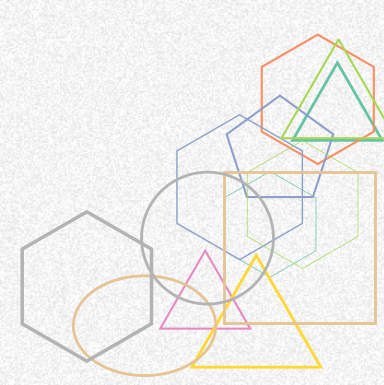[{"shape": "hexagon", "thickness": 0.5, "radius": 0.69, "center": [0.702, 0.417]}, {"shape": "triangle", "thickness": 2, "radius": 0.67, "center": [0.876, 0.703]}, {"shape": "hexagon", "thickness": 1.5, "radius": 0.84, "center": [0.825, 0.742]}, {"shape": "pentagon", "thickness": 1.5, "radius": 0.73, "center": [0.727, 0.606]}, {"shape": "hexagon", "thickness": 1, "radius": 0.94, "center": [0.622, 0.514]}, {"shape": "triangle", "thickness": 1.5, "radius": 0.68, "center": [0.533, 0.214]}, {"shape": "hexagon", "thickness": 0.5, "radius": 0.83, "center": [0.786, 0.469]}, {"shape": "triangle", "thickness": 1.5, "radius": 0.86, "center": [0.879, 0.727]}, {"shape": "triangle", "thickness": 2, "radius": 0.97, "center": [0.666, 0.143]}, {"shape": "square", "thickness": 2, "radius": 0.98, "center": [0.777, 0.357]}, {"shape": "oval", "thickness": 2, "radius": 0.93, "center": [0.376, 0.154]}, {"shape": "hexagon", "thickness": 2.5, "radius": 0.97, "center": [0.226, 0.256]}, {"shape": "circle", "thickness": 2, "radius": 0.86, "center": [0.539, 0.382]}]